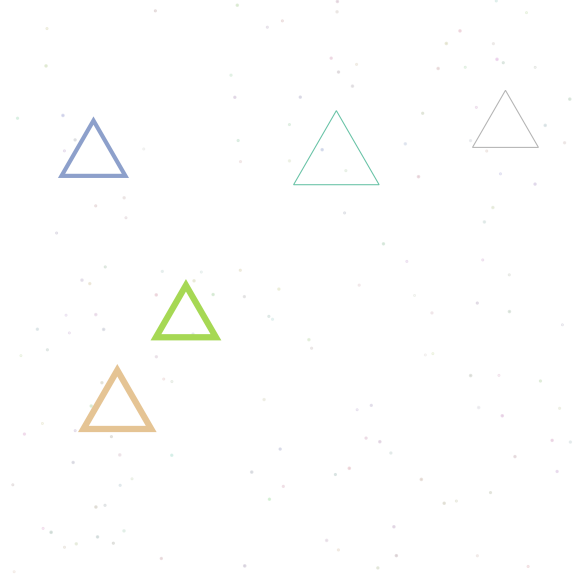[{"shape": "triangle", "thickness": 0.5, "radius": 0.43, "center": [0.582, 0.722]}, {"shape": "triangle", "thickness": 2, "radius": 0.32, "center": [0.162, 0.727]}, {"shape": "triangle", "thickness": 3, "radius": 0.3, "center": [0.322, 0.445]}, {"shape": "triangle", "thickness": 3, "radius": 0.34, "center": [0.203, 0.29]}, {"shape": "triangle", "thickness": 0.5, "radius": 0.33, "center": [0.875, 0.777]}]